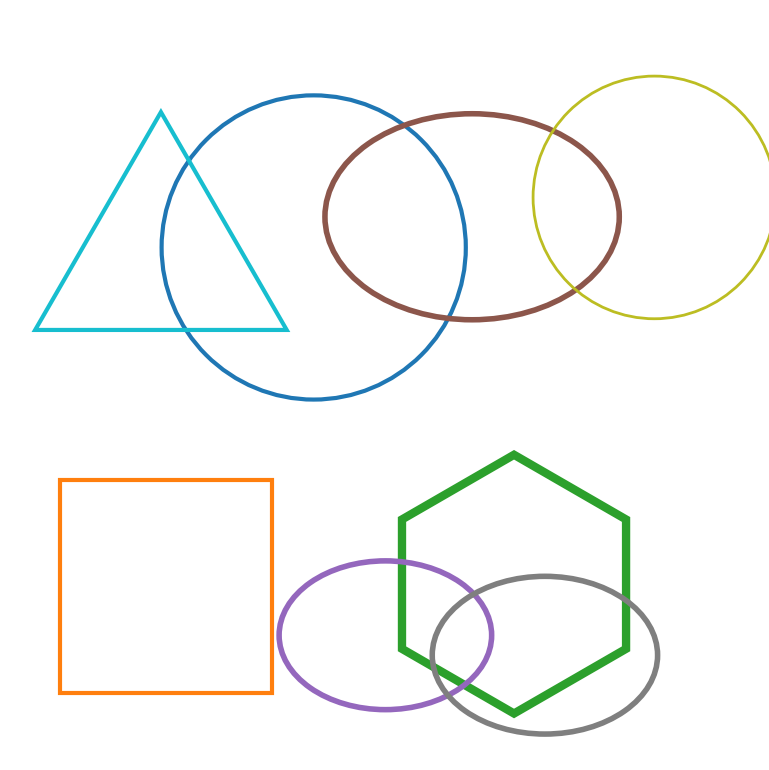[{"shape": "circle", "thickness": 1.5, "radius": 0.99, "center": [0.407, 0.679]}, {"shape": "square", "thickness": 1.5, "radius": 0.69, "center": [0.216, 0.238]}, {"shape": "hexagon", "thickness": 3, "radius": 0.84, "center": [0.668, 0.241]}, {"shape": "oval", "thickness": 2, "radius": 0.69, "center": [0.5, 0.175]}, {"shape": "oval", "thickness": 2, "radius": 0.96, "center": [0.613, 0.719]}, {"shape": "oval", "thickness": 2, "radius": 0.73, "center": [0.708, 0.149]}, {"shape": "circle", "thickness": 1, "radius": 0.79, "center": [0.85, 0.744]}, {"shape": "triangle", "thickness": 1.5, "radius": 0.94, "center": [0.209, 0.666]}]